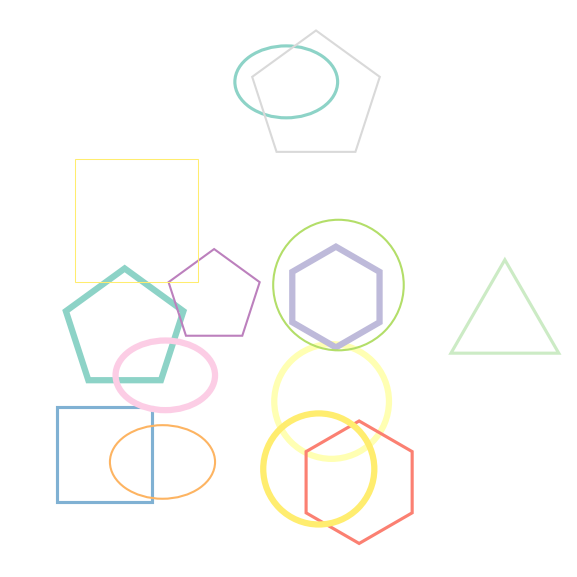[{"shape": "pentagon", "thickness": 3, "radius": 0.53, "center": [0.216, 0.427]}, {"shape": "oval", "thickness": 1.5, "radius": 0.44, "center": [0.496, 0.857]}, {"shape": "circle", "thickness": 3, "radius": 0.5, "center": [0.574, 0.304]}, {"shape": "hexagon", "thickness": 3, "radius": 0.44, "center": [0.582, 0.485]}, {"shape": "hexagon", "thickness": 1.5, "radius": 0.53, "center": [0.622, 0.164]}, {"shape": "square", "thickness": 1.5, "radius": 0.41, "center": [0.181, 0.212]}, {"shape": "oval", "thickness": 1, "radius": 0.46, "center": [0.281, 0.199]}, {"shape": "circle", "thickness": 1, "radius": 0.57, "center": [0.586, 0.506]}, {"shape": "oval", "thickness": 3, "radius": 0.43, "center": [0.286, 0.349]}, {"shape": "pentagon", "thickness": 1, "radius": 0.58, "center": [0.547, 0.83]}, {"shape": "pentagon", "thickness": 1, "radius": 0.41, "center": [0.371, 0.485]}, {"shape": "triangle", "thickness": 1.5, "radius": 0.54, "center": [0.874, 0.441]}, {"shape": "circle", "thickness": 3, "radius": 0.48, "center": [0.552, 0.187]}, {"shape": "square", "thickness": 0.5, "radius": 0.53, "center": [0.237, 0.618]}]